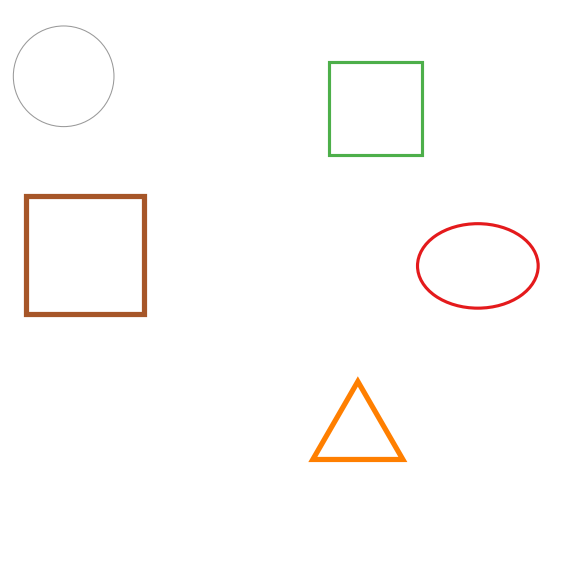[{"shape": "oval", "thickness": 1.5, "radius": 0.52, "center": [0.827, 0.539]}, {"shape": "square", "thickness": 1.5, "radius": 0.4, "center": [0.65, 0.812]}, {"shape": "triangle", "thickness": 2.5, "radius": 0.45, "center": [0.62, 0.249]}, {"shape": "square", "thickness": 2.5, "radius": 0.51, "center": [0.147, 0.557]}, {"shape": "circle", "thickness": 0.5, "radius": 0.44, "center": [0.11, 0.867]}]